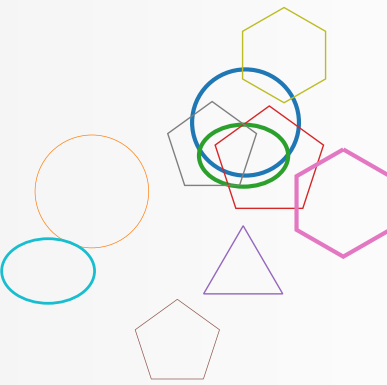[{"shape": "circle", "thickness": 3, "radius": 0.69, "center": [0.634, 0.682]}, {"shape": "circle", "thickness": 0.5, "radius": 0.73, "center": [0.237, 0.503]}, {"shape": "oval", "thickness": 3, "radius": 0.58, "center": [0.629, 0.596]}, {"shape": "pentagon", "thickness": 1, "radius": 0.74, "center": [0.695, 0.578]}, {"shape": "triangle", "thickness": 1, "radius": 0.59, "center": [0.628, 0.296]}, {"shape": "pentagon", "thickness": 0.5, "radius": 0.57, "center": [0.458, 0.108]}, {"shape": "hexagon", "thickness": 3, "radius": 0.7, "center": [0.886, 0.473]}, {"shape": "pentagon", "thickness": 1, "radius": 0.6, "center": [0.547, 0.616]}, {"shape": "hexagon", "thickness": 1, "radius": 0.62, "center": [0.733, 0.857]}, {"shape": "oval", "thickness": 2, "radius": 0.6, "center": [0.124, 0.296]}]